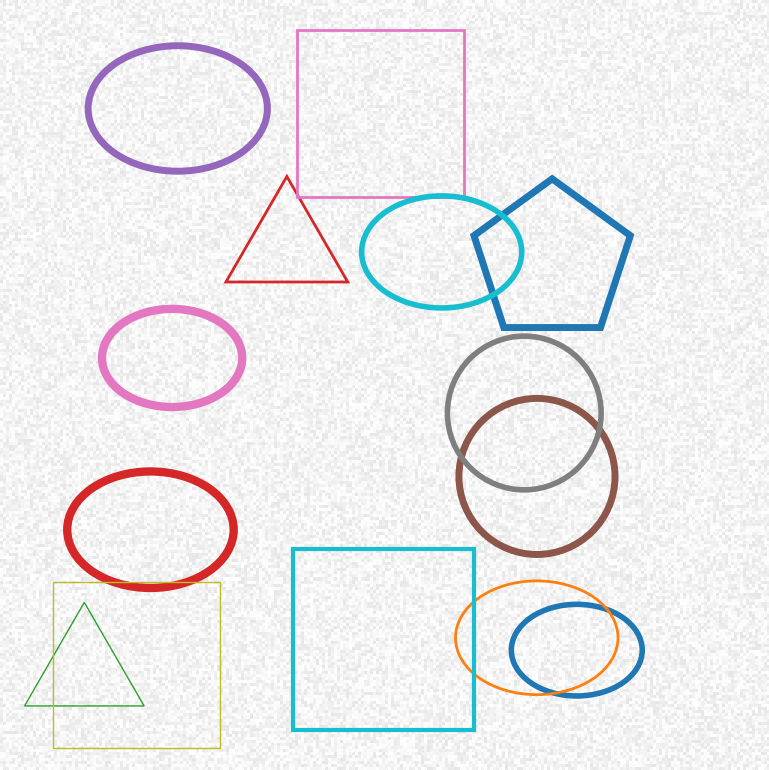[{"shape": "oval", "thickness": 2, "radius": 0.43, "center": [0.749, 0.156]}, {"shape": "pentagon", "thickness": 2.5, "radius": 0.53, "center": [0.717, 0.661]}, {"shape": "oval", "thickness": 1, "radius": 0.53, "center": [0.697, 0.172]}, {"shape": "triangle", "thickness": 0.5, "radius": 0.45, "center": [0.11, 0.128]}, {"shape": "oval", "thickness": 3, "radius": 0.54, "center": [0.195, 0.312]}, {"shape": "triangle", "thickness": 1, "radius": 0.46, "center": [0.373, 0.679]}, {"shape": "oval", "thickness": 2.5, "radius": 0.58, "center": [0.231, 0.859]}, {"shape": "circle", "thickness": 2.5, "radius": 0.51, "center": [0.697, 0.381]}, {"shape": "square", "thickness": 1, "radius": 0.54, "center": [0.494, 0.852]}, {"shape": "oval", "thickness": 3, "radius": 0.46, "center": [0.224, 0.535]}, {"shape": "circle", "thickness": 2, "radius": 0.5, "center": [0.681, 0.464]}, {"shape": "square", "thickness": 0.5, "radius": 0.54, "center": [0.177, 0.136]}, {"shape": "oval", "thickness": 2, "radius": 0.52, "center": [0.574, 0.673]}, {"shape": "square", "thickness": 1.5, "radius": 0.59, "center": [0.498, 0.17]}]